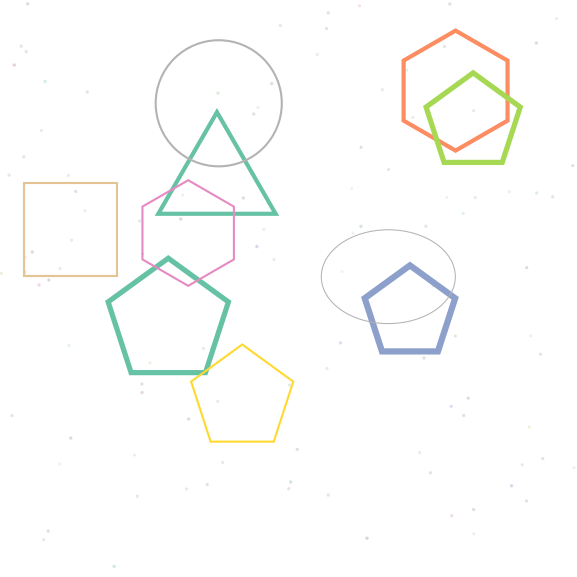[{"shape": "pentagon", "thickness": 2.5, "radius": 0.55, "center": [0.291, 0.442]}, {"shape": "triangle", "thickness": 2, "radius": 0.59, "center": [0.376, 0.688]}, {"shape": "hexagon", "thickness": 2, "radius": 0.52, "center": [0.789, 0.842]}, {"shape": "pentagon", "thickness": 3, "radius": 0.41, "center": [0.71, 0.457]}, {"shape": "hexagon", "thickness": 1, "radius": 0.46, "center": [0.326, 0.596]}, {"shape": "pentagon", "thickness": 2.5, "radius": 0.43, "center": [0.819, 0.787]}, {"shape": "pentagon", "thickness": 1, "radius": 0.46, "center": [0.419, 0.31]}, {"shape": "square", "thickness": 1, "radius": 0.4, "center": [0.122, 0.601]}, {"shape": "circle", "thickness": 1, "radius": 0.55, "center": [0.379, 0.82]}, {"shape": "oval", "thickness": 0.5, "radius": 0.58, "center": [0.672, 0.52]}]